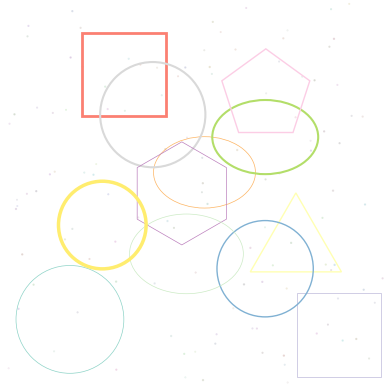[{"shape": "circle", "thickness": 0.5, "radius": 0.7, "center": [0.182, 0.17]}, {"shape": "triangle", "thickness": 1, "radius": 0.68, "center": [0.768, 0.362]}, {"shape": "square", "thickness": 0.5, "radius": 0.55, "center": [0.881, 0.13]}, {"shape": "square", "thickness": 2, "radius": 0.54, "center": [0.322, 0.807]}, {"shape": "circle", "thickness": 1, "radius": 0.63, "center": [0.689, 0.302]}, {"shape": "oval", "thickness": 0.5, "radius": 0.66, "center": [0.531, 0.552]}, {"shape": "oval", "thickness": 1.5, "radius": 0.69, "center": [0.689, 0.644]}, {"shape": "pentagon", "thickness": 1, "radius": 0.6, "center": [0.69, 0.753]}, {"shape": "circle", "thickness": 1.5, "radius": 0.68, "center": [0.397, 0.702]}, {"shape": "hexagon", "thickness": 0.5, "radius": 0.67, "center": [0.472, 0.498]}, {"shape": "oval", "thickness": 0.5, "radius": 0.74, "center": [0.484, 0.341]}, {"shape": "circle", "thickness": 2.5, "radius": 0.57, "center": [0.266, 0.415]}]